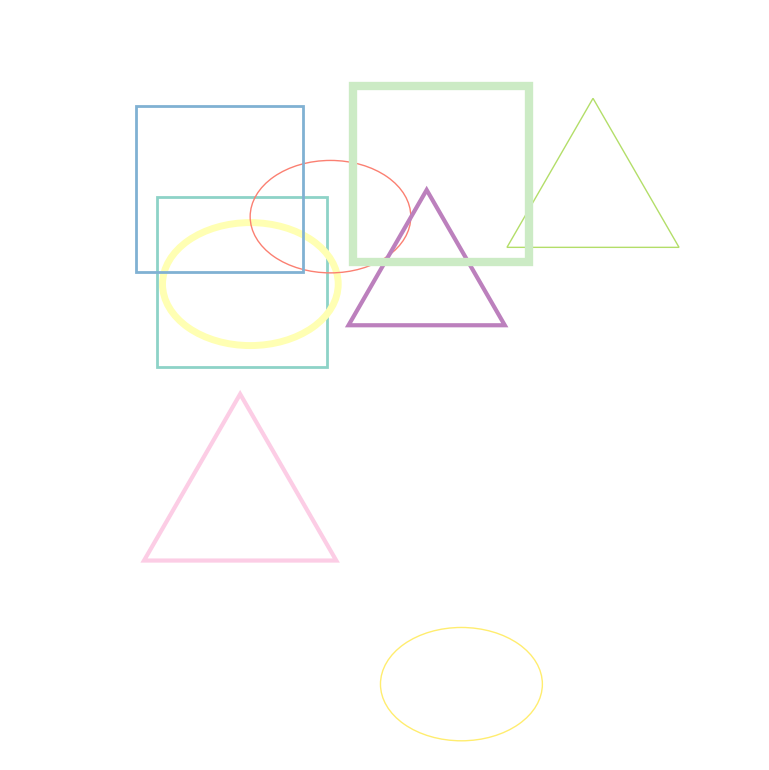[{"shape": "square", "thickness": 1, "radius": 0.55, "center": [0.314, 0.634]}, {"shape": "oval", "thickness": 2.5, "radius": 0.57, "center": [0.325, 0.631]}, {"shape": "oval", "thickness": 0.5, "radius": 0.52, "center": [0.429, 0.719]}, {"shape": "square", "thickness": 1, "radius": 0.54, "center": [0.285, 0.755]}, {"shape": "triangle", "thickness": 0.5, "radius": 0.65, "center": [0.77, 0.743]}, {"shape": "triangle", "thickness": 1.5, "radius": 0.72, "center": [0.312, 0.344]}, {"shape": "triangle", "thickness": 1.5, "radius": 0.59, "center": [0.554, 0.636]}, {"shape": "square", "thickness": 3, "radius": 0.57, "center": [0.573, 0.774]}, {"shape": "oval", "thickness": 0.5, "radius": 0.53, "center": [0.599, 0.112]}]